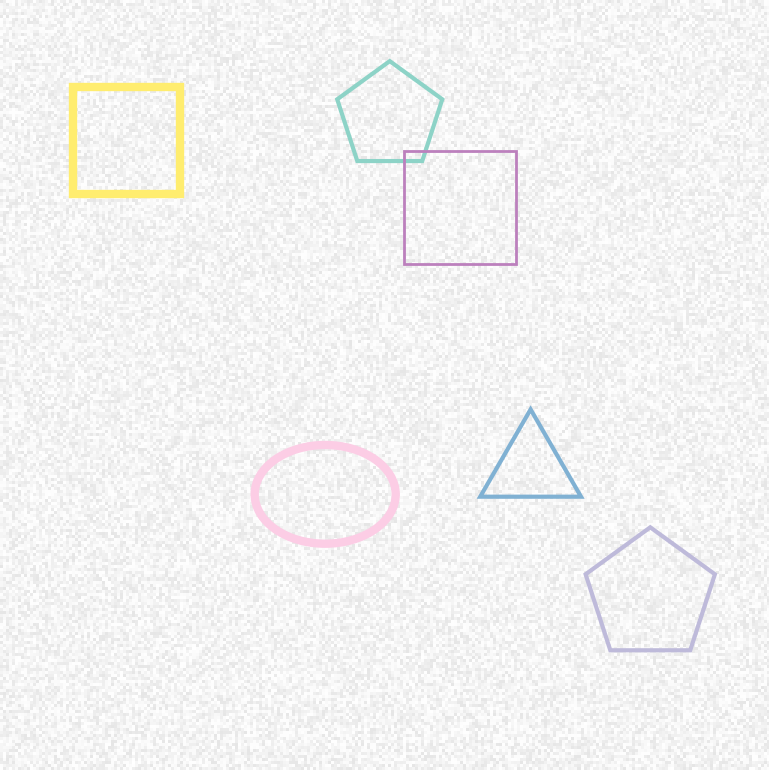[{"shape": "pentagon", "thickness": 1.5, "radius": 0.36, "center": [0.506, 0.849]}, {"shape": "pentagon", "thickness": 1.5, "radius": 0.44, "center": [0.844, 0.227]}, {"shape": "triangle", "thickness": 1.5, "radius": 0.38, "center": [0.689, 0.393]}, {"shape": "oval", "thickness": 3, "radius": 0.46, "center": [0.422, 0.358]}, {"shape": "square", "thickness": 1, "radius": 0.36, "center": [0.598, 0.73]}, {"shape": "square", "thickness": 3, "radius": 0.35, "center": [0.164, 0.817]}]